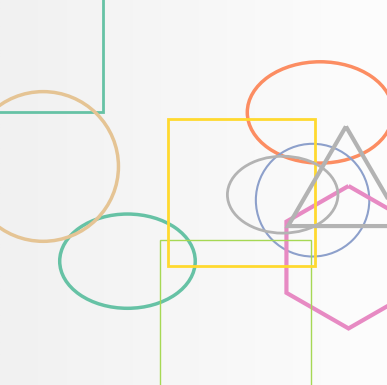[{"shape": "oval", "thickness": 2.5, "radius": 0.87, "center": [0.329, 0.322]}, {"shape": "square", "thickness": 2, "radius": 0.8, "center": [0.107, 0.869]}, {"shape": "oval", "thickness": 2.5, "radius": 0.94, "center": [0.826, 0.708]}, {"shape": "circle", "thickness": 1.5, "radius": 0.73, "center": [0.807, 0.48]}, {"shape": "hexagon", "thickness": 3, "radius": 0.93, "center": [0.899, 0.332]}, {"shape": "square", "thickness": 1, "radius": 0.97, "center": [0.608, 0.182]}, {"shape": "square", "thickness": 2, "radius": 0.95, "center": [0.623, 0.5]}, {"shape": "circle", "thickness": 2.5, "radius": 0.97, "center": [0.111, 0.568]}, {"shape": "oval", "thickness": 2, "radius": 0.71, "center": [0.729, 0.494]}, {"shape": "triangle", "thickness": 3, "radius": 0.86, "center": [0.893, 0.499]}]